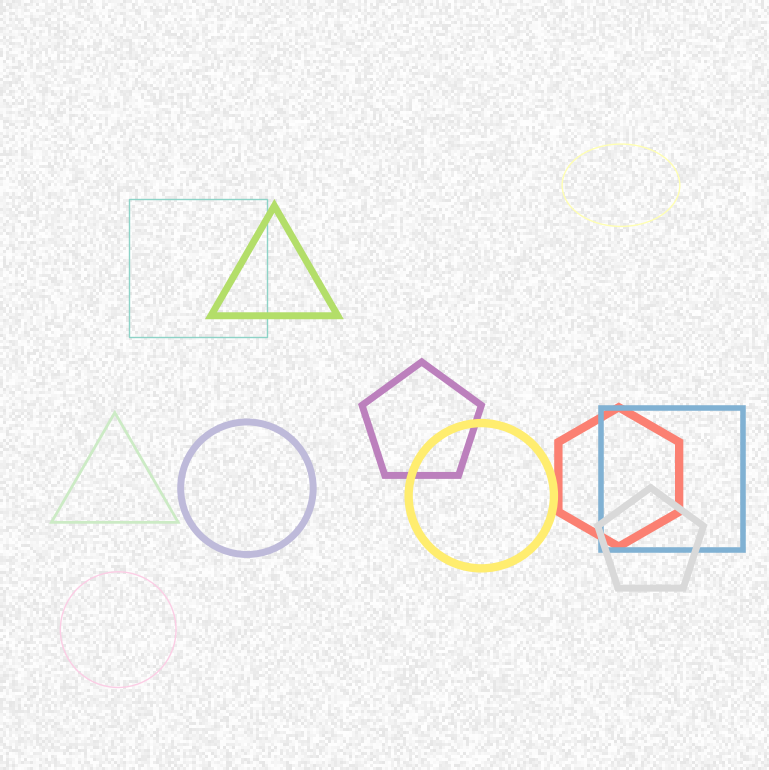[{"shape": "square", "thickness": 0.5, "radius": 0.45, "center": [0.258, 0.652]}, {"shape": "oval", "thickness": 0.5, "radius": 0.38, "center": [0.806, 0.759]}, {"shape": "circle", "thickness": 2.5, "radius": 0.43, "center": [0.321, 0.366]}, {"shape": "hexagon", "thickness": 3, "radius": 0.45, "center": [0.804, 0.381]}, {"shape": "square", "thickness": 2, "radius": 0.46, "center": [0.873, 0.378]}, {"shape": "triangle", "thickness": 2.5, "radius": 0.48, "center": [0.356, 0.638]}, {"shape": "circle", "thickness": 0.5, "radius": 0.38, "center": [0.153, 0.182]}, {"shape": "pentagon", "thickness": 2.5, "radius": 0.36, "center": [0.845, 0.295]}, {"shape": "pentagon", "thickness": 2.5, "radius": 0.41, "center": [0.548, 0.448]}, {"shape": "triangle", "thickness": 1, "radius": 0.48, "center": [0.149, 0.369]}, {"shape": "circle", "thickness": 3, "radius": 0.47, "center": [0.625, 0.356]}]